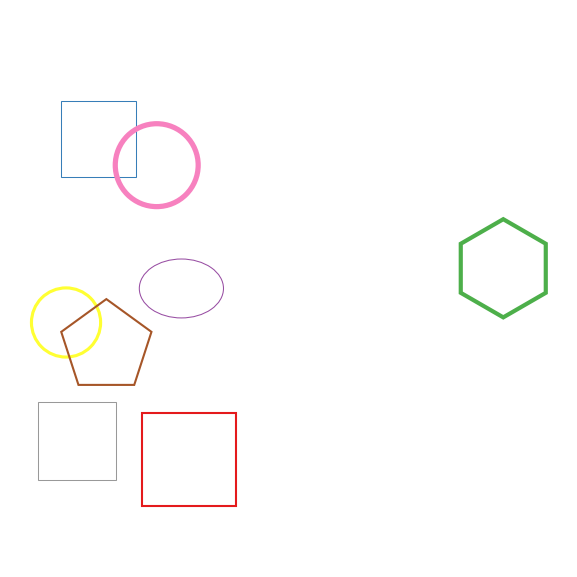[{"shape": "square", "thickness": 1, "radius": 0.41, "center": [0.328, 0.204]}, {"shape": "square", "thickness": 0.5, "radius": 0.33, "center": [0.171, 0.758]}, {"shape": "hexagon", "thickness": 2, "radius": 0.42, "center": [0.871, 0.535]}, {"shape": "oval", "thickness": 0.5, "radius": 0.36, "center": [0.314, 0.5]}, {"shape": "circle", "thickness": 1.5, "radius": 0.3, "center": [0.114, 0.441]}, {"shape": "pentagon", "thickness": 1, "radius": 0.41, "center": [0.184, 0.399]}, {"shape": "circle", "thickness": 2.5, "radius": 0.36, "center": [0.271, 0.713]}, {"shape": "square", "thickness": 0.5, "radius": 0.34, "center": [0.133, 0.236]}]